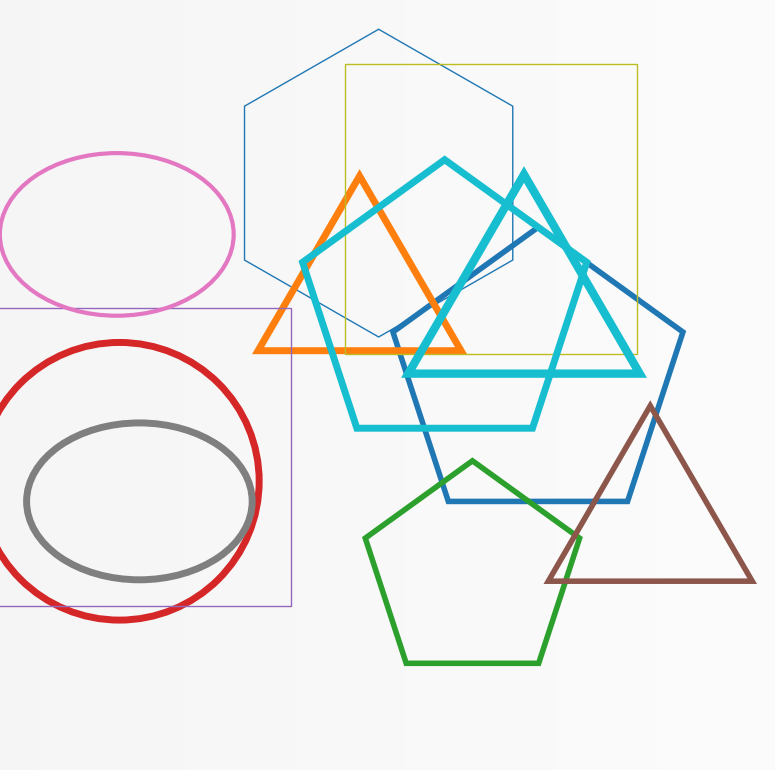[{"shape": "pentagon", "thickness": 2, "radius": 0.98, "center": [0.694, 0.508]}, {"shape": "hexagon", "thickness": 0.5, "radius": 1.0, "center": [0.489, 0.762]}, {"shape": "triangle", "thickness": 2.5, "radius": 0.76, "center": [0.464, 0.62]}, {"shape": "pentagon", "thickness": 2, "radius": 0.73, "center": [0.61, 0.256]}, {"shape": "circle", "thickness": 2.5, "radius": 0.9, "center": [0.154, 0.375]}, {"shape": "square", "thickness": 0.5, "radius": 0.97, "center": [0.182, 0.406]}, {"shape": "triangle", "thickness": 2, "radius": 0.76, "center": [0.839, 0.321]}, {"shape": "oval", "thickness": 1.5, "radius": 0.75, "center": [0.151, 0.696]}, {"shape": "oval", "thickness": 2.5, "radius": 0.73, "center": [0.18, 0.349]}, {"shape": "square", "thickness": 0.5, "radius": 0.94, "center": [0.634, 0.729]}, {"shape": "pentagon", "thickness": 2.5, "radius": 0.96, "center": [0.574, 0.6]}, {"shape": "triangle", "thickness": 3, "radius": 0.86, "center": [0.676, 0.601]}]